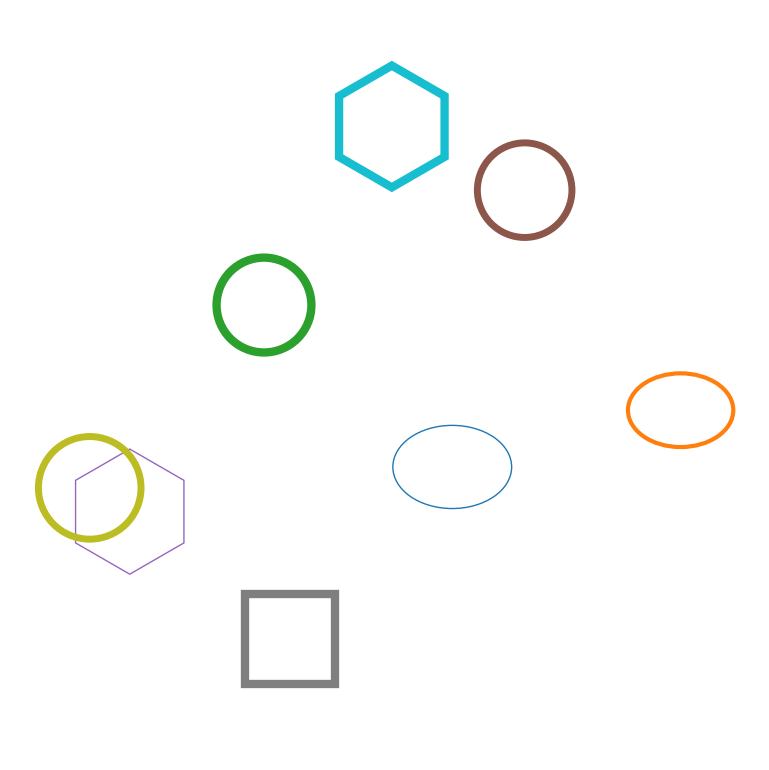[{"shape": "oval", "thickness": 0.5, "radius": 0.39, "center": [0.587, 0.394]}, {"shape": "oval", "thickness": 1.5, "radius": 0.34, "center": [0.884, 0.467]}, {"shape": "circle", "thickness": 3, "radius": 0.31, "center": [0.343, 0.604]}, {"shape": "hexagon", "thickness": 0.5, "radius": 0.41, "center": [0.168, 0.336]}, {"shape": "circle", "thickness": 2.5, "radius": 0.31, "center": [0.681, 0.753]}, {"shape": "square", "thickness": 3, "radius": 0.29, "center": [0.377, 0.17]}, {"shape": "circle", "thickness": 2.5, "radius": 0.33, "center": [0.117, 0.366]}, {"shape": "hexagon", "thickness": 3, "radius": 0.4, "center": [0.509, 0.836]}]